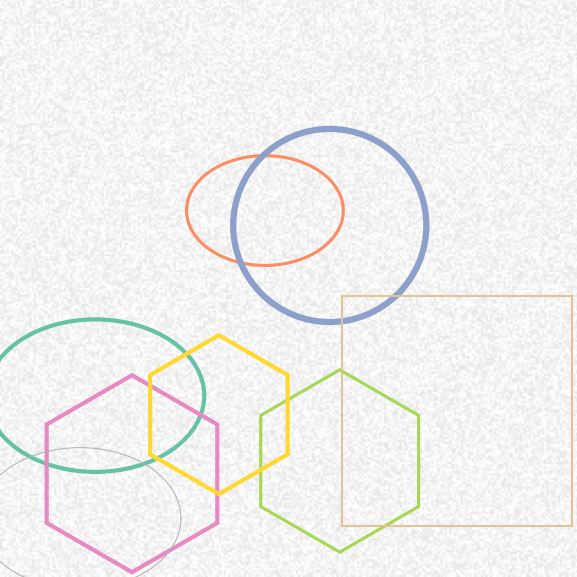[{"shape": "oval", "thickness": 2, "radius": 0.94, "center": [0.165, 0.314]}, {"shape": "oval", "thickness": 1.5, "radius": 0.68, "center": [0.459, 0.635]}, {"shape": "circle", "thickness": 3, "radius": 0.84, "center": [0.571, 0.609]}, {"shape": "hexagon", "thickness": 2, "radius": 0.85, "center": [0.229, 0.179]}, {"shape": "hexagon", "thickness": 1.5, "radius": 0.79, "center": [0.588, 0.201]}, {"shape": "hexagon", "thickness": 2, "radius": 0.69, "center": [0.379, 0.281]}, {"shape": "square", "thickness": 1, "radius": 1.0, "center": [0.791, 0.288]}, {"shape": "oval", "thickness": 0.5, "radius": 0.87, "center": [0.138, 0.102]}]